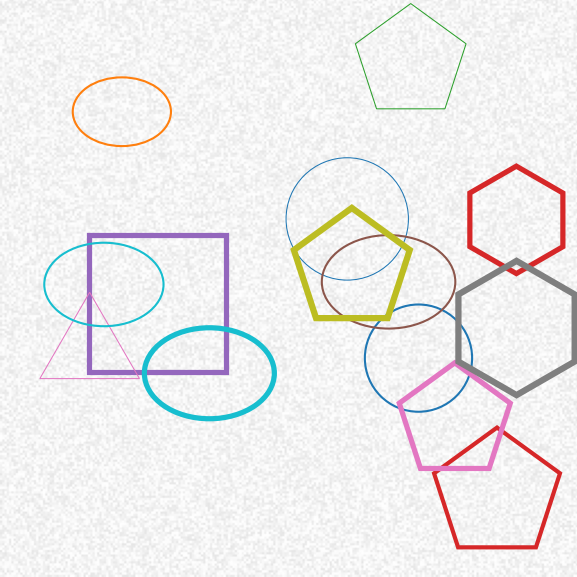[{"shape": "circle", "thickness": 0.5, "radius": 0.53, "center": [0.601, 0.62]}, {"shape": "circle", "thickness": 1, "radius": 0.46, "center": [0.725, 0.379]}, {"shape": "oval", "thickness": 1, "radius": 0.43, "center": [0.211, 0.806]}, {"shape": "pentagon", "thickness": 0.5, "radius": 0.5, "center": [0.711, 0.892]}, {"shape": "hexagon", "thickness": 2.5, "radius": 0.47, "center": [0.894, 0.618]}, {"shape": "pentagon", "thickness": 2, "radius": 0.57, "center": [0.861, 0.144]}, {"shape": "square", "thickness": 2.5, "radius": 0.59, "center": [0.273, 0.474]}, {"shape": "oval", "thickness": 1, "radius": 0.58, "center": [0.673, 0.511]}, {"shape": "triangle", "thickness": 0.5, "radius": 0.5, "center": [0.155, 0.393]}, {"shape": "pentagon", "thickness": 2.5, "radius": 0.51, "center": [0.787, 0.27]}, {"shape": "hexagon", "thickness": 3, "radius": 0.58, "center": [0.894, 0.431]}, {"shape": "pentagon", "thickness": 3, "radius": 0.53, "center": [0.609, 0.534]}, {"shape": "oval", "thickness": 1, "radius": 0.52, "center": [0.18, 0.507]}, {"shape": "oval", "thickness": 2.5, "radius": 0.56, "center": [0.363, 0.353]}]